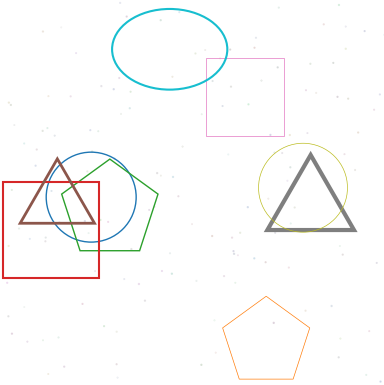[{"shape": "circle", "thickness": 1, "radius": 0.58, "center": [0.237, 0.488]}, {"shape": "pentagon", "thickness": 0.5, "radius": 0.59, "center": [0.691, 0.112]}, {"shape": "pentagon", "thickness": 1, "radius": 0.66, "center": [0.285, 0.455]}, {"shape": "square", "thickness": 1.5, "radius": 0.62, "center": [0.132, 0.402]}, {"shape": "triangle", "thickness": 2, "radius": 0.56, "center": [0.149, 0.476]}, {"shape": "square", "thickness": 0.5, "radius": 0.51, "center": [0.637, 0.748]}, {"shape": "triangle", "thickness": 3, "radius": 0.65, "center": [0.807, 0.468]}, {"shape": "circle", "thickness": 0.5, "radius": 0.58, "center": [0.787, 0.512]}, {"shape": "oval", "thickness": 1.5, "radius": 0.75, "center": [0.441, 0.872]}]